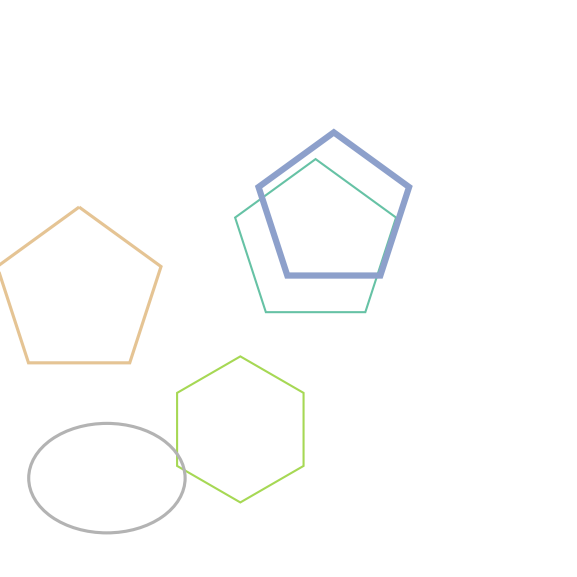[{"shape": "pentagon", "thickness": 1, "radius": 0.73, "center": [0.546, 0.577]}, {"shape": "pentagon", "thickness": 3, "radius": 0.69, "center": [0.578, 0.633]}, {"shape": "hexagon", "thickness": 1, "radius": 0.63, "center": [0.416, 0.256]}, {"shape": "pentagon", "thickness": 1.5, "radius": 0.75, "center": [0.137, 0.491]}, {"shape": "oval", "thickness": 1.5, "radius": 0.68, "center": [0.185, 0.171]}]